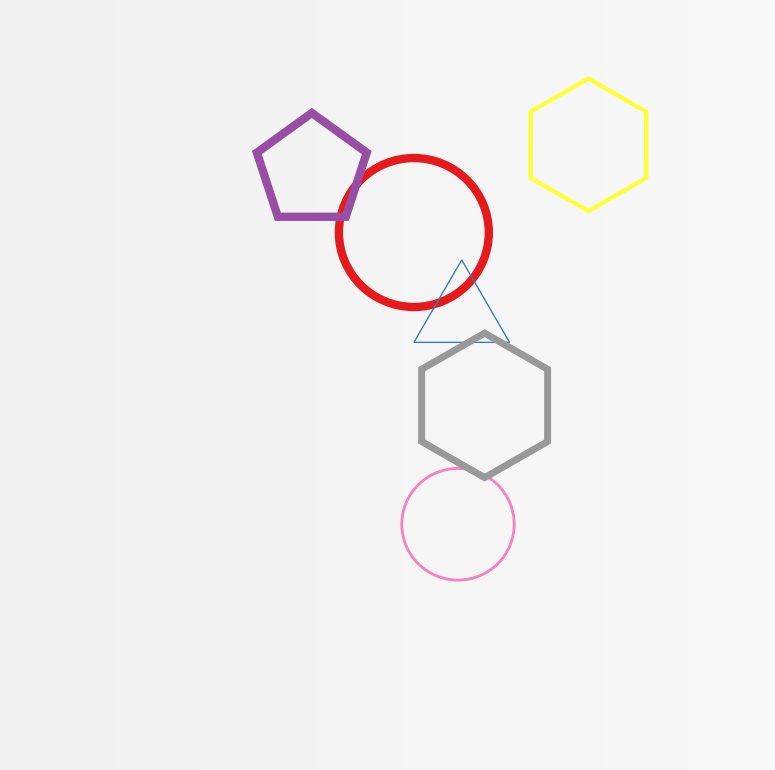[{"shape": "circle", "thickness": 3, "radius": 0.48, "center": [0.534, 0.698]}, {"shape": "triangle", "thickness": 0.5, "radius": 0.36, "center": [0.596, 0.591]}, {"shape": "pentagon", "thickness": 3, "radius": 0.37, "center": [0.402, 0.779]}, {"shape": "hexagon", "thickness": 1.5, "radius": 0.43, "center": [0.759, 0.812]}, {"shape": "circle", "thickness": 1, "radius": 0.36, "center": [0.591, 0.319]}, {"shape": "hexagon", "thickness": 2.5, "radius": 0.47, "center": [0.625, 0.474]}]